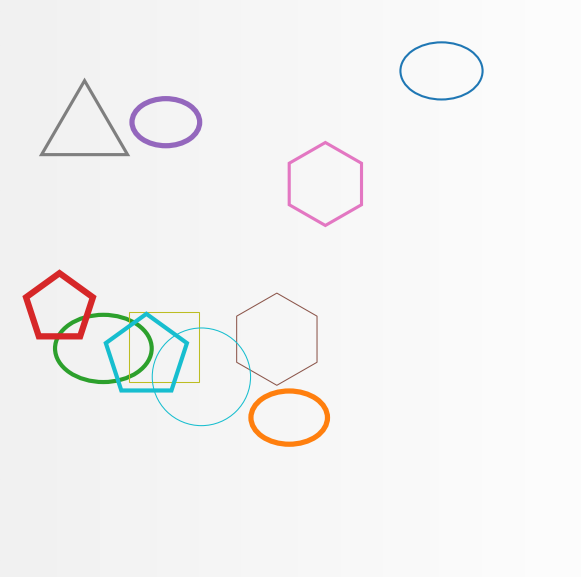[{"shape": "oval", "thickness": 1, "radius": 0.35, "center": [0.76, 0.876]}, {"shape": "oval", "thickness": 2.5, "radius": 0.33, "center": [0.498, 0.276]}, {"shape": "oval", "thickness": 2, "radius": 0.42, "center": [0.178, 0.396]}, {"shape": "pentagon", "thickness": 3, "radius": 0.3, "center": [0.102, 0.466]}, {"shape": "oval", "thickness": 2.5, "radius": 0.29, "center": [0.285, 0.788]}, {"shape": "hexagon", "thickness": 0.5, "radius": 0.4, "center": [0.476, 0.412]}, {"shape": "hexagon", "thickness": 1.5, "radius": 0.36, "center": [0.56, 0.681]}, {"shape": "triangle", "thickness": 1.5, "radius": 0.43, "center": [0.145, 0.774]}, {"shape": "square", "thickness": 0.5, "radius": 0.3, "center": [0.282, 0.398]}, {"shape": "pentagon", "thickness": 2, "radius": 0.37, "center": [0.252, 0.382]}, {"shape": "circle", "thickness": 0.5, "radius": 0.42, "center": [0.346, 0.347]}]